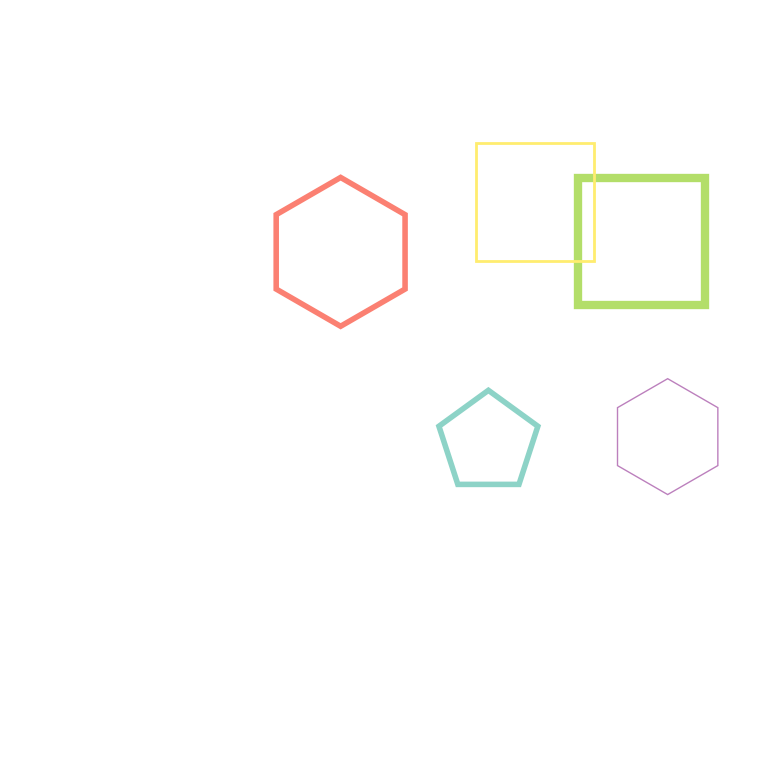[{"shape": "pentagon", "thickness": 2, "radius": 0.34, "center": [0.634, 0.426]}, {"shape": "hexagon", "thickness": 2, "radius": 0.48, "center": [0.442, 0.673]}, {"shape": "square", "thickness": 3, "radius": 0.41, "center": [0.833, 0.686]}, {"shape": "hexagon", "thickness": 0.5, "radius": 0.38, "center": [0.867, 0.433]}, {"shape": "square", "thickness": 1, "radius": 0.38, "center": [0.695, 0.738]}]